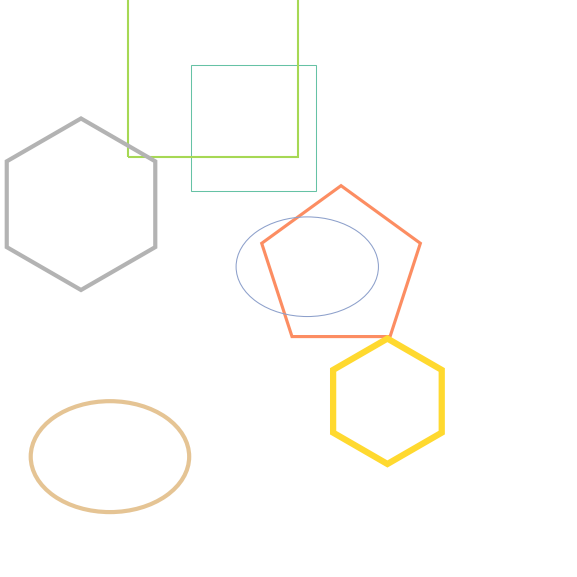[{"shape": "square", "thickness": 0.5, "radius": 0.54, "center": [0.439, 0.778]}, {"shape": "pentagon", "thickness": 1.5, "radius": 0.72, "center": [0.591, 0.533]}, {"shape": "oval", "thickness": 0.5, "radius": 0.62, "center": [0.532, 0.537]}, {"shape": "square", "thickness": 1, "radius": 0.74, "center": [0.369, 0.874]}, {"shape": "hexagon", "thickness": 3, "radius": 0.54, "center": [0.671, 0.304]}, {"shape": "oval", "thickness": 2, "radius": 0.69, "center": [0.19, 0.208]}, {"shape": "hexagon", "thickness": 2, "radius": 0.74, "center": [0.14, 0.645]}]